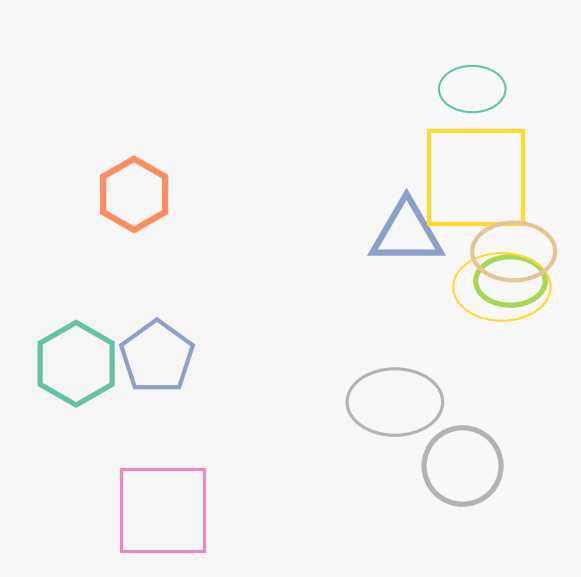[{"shape": "hexagon", "thickness": 2.5, "radius": 0.36, "center": [0.131, 0.369]}, {"shape": "oval", "thickness": 1, "radius": 0.29, "center": [0.812, 0.845]}, {"shape": "hexagon", "thickness": 3, "radius": 0.31, "center": [0.231, 0.663]}, {"shape": "triangle", "thickness": 3, "radius": 0.34, "center": [0.699, 0.596]}, {"shape": "pentagon", "thickness": 2, "radius": 0.32, "center": [0.27, 0.381]}, {"shape": "square", "thickness": 1.5, "radius": 0.36, "center": [0.28, 0.116]}, {"shape": "oval", "thickness": 2.5, "radius": 0.3, "center": [0.878, 0.513]}, {"shape": "oval", "thickness": 1, "radius": 0.42, "center": [0.863, 0.502]}, {"shape": "square", "thickness": 2, "radius": 0.41, "center": [0.819, 0.692]}, {"shape": "oval", "thickness": 2, "radius": 0.36, "center": [0.884, 0.564]}, {"shape": "oval", "thickness": 1.5, "radius": 0.41, "center": [0.679, 0.303]}, {"shape": "circle", "thickness": 2.5, "radius": 0.33, "center": [0.796, 0.192]}]